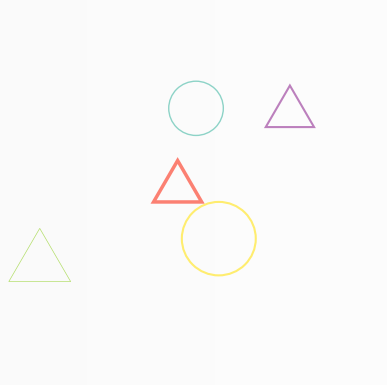[{"shape": "circle", "thickness": 1, "radius": 0.35, "center": [0.506, 0.719]}, {"shape": "triangle", "thickness": 2.5, "radius": 0.36, "center": [0.458, 0.511]}, {"shape": "triangle", "thickness": 0.5, "radius": 0.46, "center": [0.103, 0.315]}, {"shape": "triangle", "thickness": 1.5, "radius": 0.36, "center": [0.748, 0.706]}, {"shape": "circle", "thickness": 1.5, "radius": 0.48, "center": [0.565, 0.38]}]